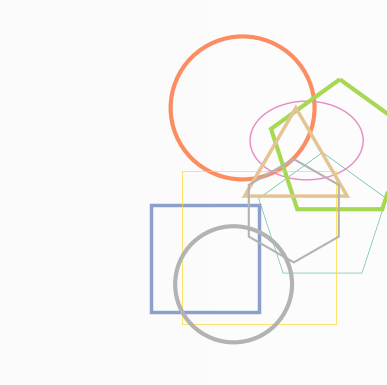[{"shape": "pentagon", "thickness": 0.5, "radius": 0.87, "center": [0.832, 0.431]}, {"shape": "circle", "thickness": 3, "radius": 0.93, "center": [0.626, 0.72]}, {"shape": "square", "thickness": 2.5, "radius": 0.7, "center": [0.529, 0.328]}, {"shape": "oval", "thickness": 1, "radius": 0.73, "center": [0.791, 0.635]}, {"shape": "pentagon", "thickness": 3, "radius": 0.93, "center": [0.877, 0.607]}, {"shape": "square", "thickness": 0.5, "radius": 0.99, "center": [0.667, 0.358]}, {"shape": "triangle", "thickness": 2.5, "radius": 0.76, "center": [0.764, 0.567]}, {"shape": "circle", "thickness": 3, "radius": 0.75, "center": [0.603, 0.262]}, {"shape": "hexagon", "thickness": 1.5, "radius": 0.67, "center": [0.758, 0.453]}]